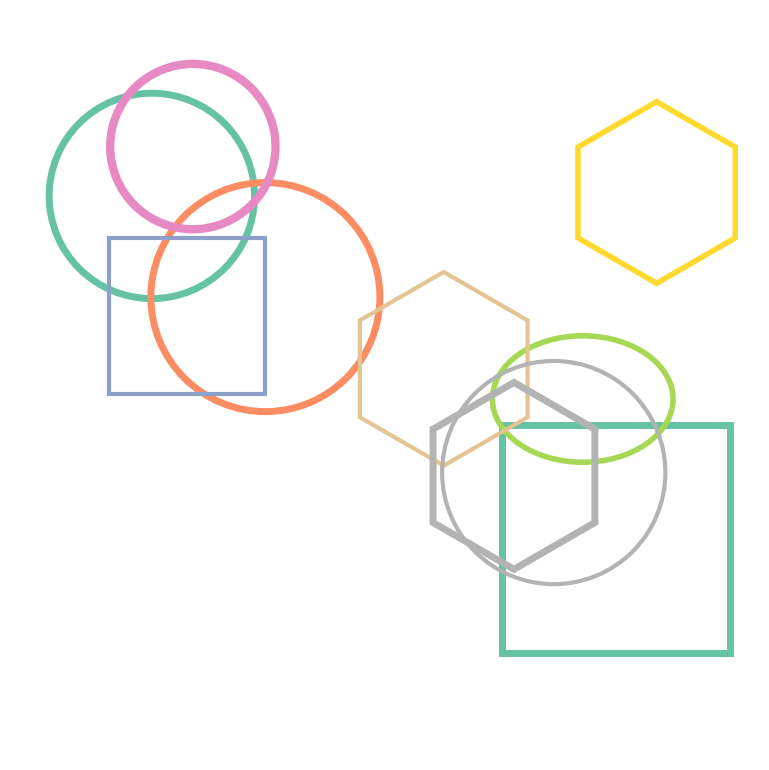[{"shape": "circle", "thickness": 2.5, "radius": 0.67, "center": [0.197, 0.746]}, {"shape": "square", "thickness": 2.5, "radius": 0.74, "center": [0.8, 0.3]}, {"shape": "circle", "thickness": 2.5, "radius": 0.74, "center": [0.345, 0.614]}, {"shape": "square", "thickness": 1.5, "radius": 0.51, "center": [0.242, 0.59]}, {"shape": "circle", "thickness": 3, "radius": 0.54, "center": [0.25, 0.81]}, {"shape": "oval", "thickness": 2, "radius": 0.59, "center": [0.757, 0.482]}, {"shape": "hexagon", "thickness": 2, "radius": 0.59, "center": [0.853, 0.75]}, {"shape": "hexagon", "thickness": 1.5, "radius": 0.63, "center": [0.576, 0.521]}, {"shape": "circle", "thickness": 1.5, "radius": 0.72, "center": [0.719, 0.386]}, {"shape": "hexagon", "thickness": 2.5, "radius": 0.61, "center": [0.667, 0.382]}]